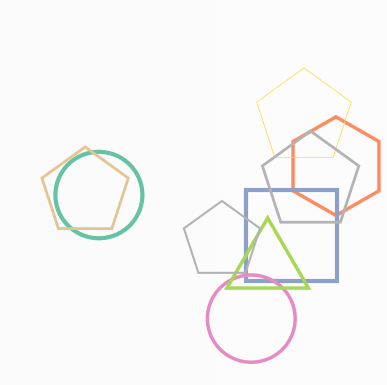[{"shape": "circle", "thickness": 3, "radius": 0.56, "center": [0.255, 0.493]}, {"shape": "hexagon", "thickness": 2.5, "radius": 0.64, "center": [0.867, 0.568]}, {"shape": "square", "thickness": 3, "radius": 0.59, "center": [0.752, 0.389]}, {"shape": "circle", "thickness": 2.5, "radius": 0.57, "center": [0.648, 0.172]}, {"shape": "triangle", "thickness": 2.5, "radius": 0.61, "center": [0.691, 0.313]}, {"shape": "pentagon", "thickness": 0.5, "radius": 0.64, "center": [0.784, 0.695]}, {"shape": "pentagon", "thickness": 2, "radius": 0.59, "center": [0.22, 0.501]}, {"shape": "pentagon", "thickness": 2, "radius": 0.65, "center": [0.802, 0.529]}, {"shape": "pentagon", "thickness": 1.5, "radius": 0.52, "center": [0.573, 0.375]}]